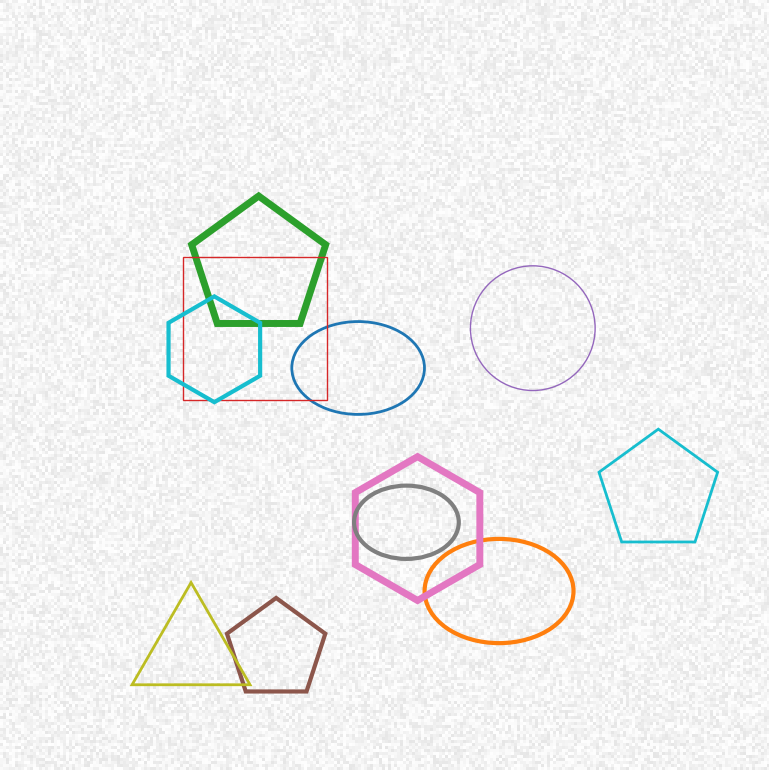[{"shape": "oval", "thickness": 1, "radius": 0.43, "center": [0.465, 0.522]}, {"shape": "oval", "thickness": 1.5, "radius": 0.48, "center": [0.648, 0.232]}, {"shape": "pentagon", "thickness": 2.5, "radius": 0.46, "center": [0.336, 0.654]}, {"shape": "square", "thickness": 0.5, "radius": 0.47, "center": [0.331, 0.574]}, {"shape": "circle", "thickness": 0.5, "radius": 0.4, "center": [0.692, 0.574]}, {"shape": "pentagon", "thickness": 1.5, "radius": 0.34, "center": [0.359, 0.156]}, {"shape": "hexagon", "thickness": 2.5, "radius": 0.47, "center": [0.542, 0.314]}, {"shape": "oval", "thickness": 1.5, "radius": 0.34, "center": [0.528, 0.322]}, {"shape": "triangle", "thickness": 1, "radius": 0.44, "center": [0.248, 0.155]}, {"shape": "hexagon", "thickness": 1.5, "radius": 0.34, "center": [0.278, 0.546]}, {"shape": "pentagon", "thickness": 1, "radius": 0.4, "center": [0.855, 0.362]}]